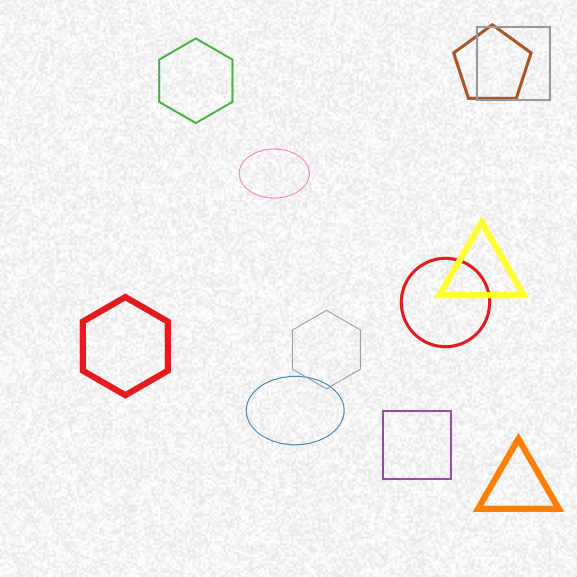[{"shape": "hexagon", "thickness": 3, "radius": 0.42, "center": [0.217, 0.4]}, {"shape": "circle", "thickness": 1.5, "radius": 0.38, "center": [0.771, 0.475]}, {"shape": "oval", "thickness": 0.5, "radius": 0.42, "center": [0.511, 0.288]}, {"shape": "hexagon", "thickness": 1, "radius": 0.37, "center": [0.339, 0.859]}, {"shape": "square", "thickness": 1, "radius": 0.29, "center": [0.721, 0.229]}, {"shape": "triangle", "thickness": 3, "radius": 0.4, "center": [0.898, 0.158]}, {"shape": "triangle", "thickness": 3, "radius": 0.42, "center": [0.834, 0.53]}, {"shape": "pentagon", "thickness": 1.5, "radius": 0.35, "center": [0.853, 0.886]}, {"shape": "oval", "thickness": 0.5, "radius": 0.3, "center": [0.475, 0.699]}, {"shape": "square", "thickness": 1, "radius": 0.32, "center": [0.889, 0.889]}, {"shape": "hexagon", "thickness": 0.5, "radius": 0.34, "center": [0.565, 0.394]}]